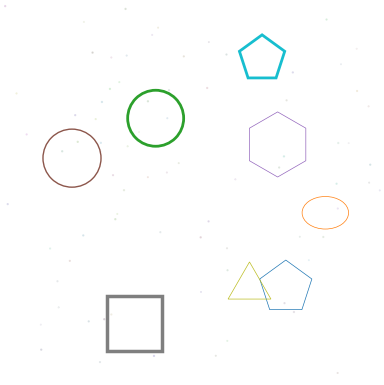[{"shape": "pentagon", "thickness": 0.5, "radius": 0.36, "center": [0.742, 0.253]}, {"shape": "oval", "thickness": 0.5, "radius": 0.3, "center": [0.845, 0.447]}, {"shape": "circle", "thickness": 2, "radius": 0.36, "center": [0.404, 0.693]}, {"shape": "hexagon", "thickness": 0.5, "radius": 0.42, "center": [0.721, 0.625]}, {"shape": "circle", "thickness": 1, "radius": 0.38, "center": [0.187, 0.589]}, {"shape": "square", "thickness": 2.5, "radius": 0.35, "center": [0.35, 0.16]}, {"shape": "triangle", "thickness": 0.5, "radius": 0.32, "center": [0.648, 0.255]}, {"shape": "pentagon", "thickness": 2, "radius": 0.31, "center": [0.681, 0.848]}]